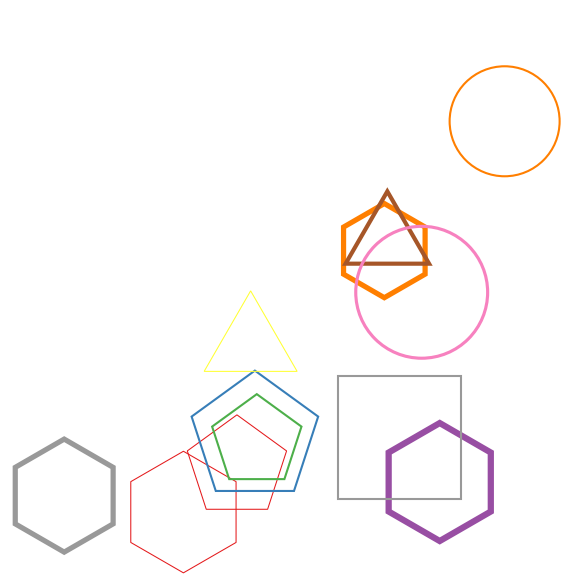[{"shape": "pentagon", "thickness": 0.5, "radius": 0.45, "center": [0.41, 0.19]}, {"shape": "hexagon", "thickness": 0.5, "radius": 0.53, "center": [0.318, 0.112]}, {"shape": "pentagon", "thickness": 1, "radius": 0.58, "center": [0.441, 0.242]}, {"shape": "pentagon", "thickness": 1, "radius": 0.41, "center": [0.445, 0.235]}, {"shape": "hexagon", "thickness": 3, "radius": 0.51, "center": [0.761, 0.164]}, {"shape": "hexagon", "thickness": 2.5, "radius": 0.41, "center": [0.666, 0.565]}, {"shape": "circle", "thickness": 1, "radius": 0.48, "center": [0.874, 0.789]}, {"shape": "triangle", "thickness": 0.5, "radius": 0.46, "center": [0.434, 0.403]}, {"shape": "triangle", "thickness": 2, "radius": 0.42, "center": [0.671, 0.584]}, {"shape": "circle", "thickness": 1.5, "radius": 0.57, "center": [0.73, 0.493]}, {"shape": "hexagon", "thickness": 2.5, "radius": 0.49, "center": [0.111, 0.141]}, {"shape": "square", "thickness": 1, "radius": 0.53, "center": [0.692, 0.241]}]